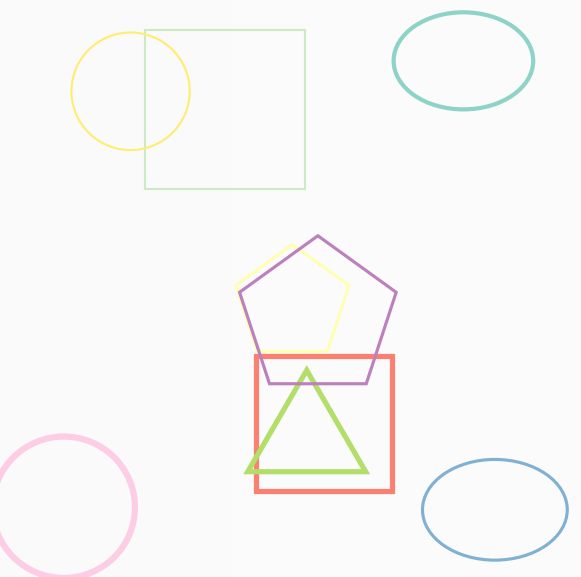[{"shape": "oval", "thickness": 2, "radius": 0.6, "center": [0.797, 0.894]}, {"shape": "pentagon", "thickness": 1.5, "radius": 0.51, "center": [0.503, 0.473]}, {"shape": "square", "thickness": 2.5, "radius": 0.58, "center": [0.557, 0.266]}, {"shape": "oval", "thickness": 1.5, "radius": 0.62, "center": [0.851, 0.116]}, {"shape": "triangle", "thickness": 2.5, "radius": 0.59, "center": [0.528, 0.241]}, {"shape": "circle", "thickness": 3, "radius": 0.61, "center": [0.11, 0.121]}, {"shape": "pentagon", "thickness": 1.5, "radius": 0.71, "center": [0.547, 0.449]}, {"shape": "square", "thickness": 1, "radius": 0.69, "center": [0.388, 0.809]}, {"shape": "circle", "thickness": 1, "radius": 0.51, "center": [0.225, 0.841]}]